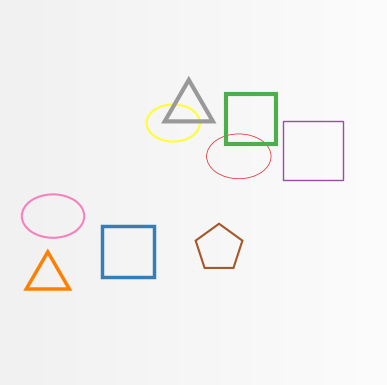[{"shape": "oval", "thickness": 0.5, "radius": 0.42, "center": [0.616, 0.594]}, {"shape": "square", "thickness": 2.5, "radius": 0.34, "center": [0.33, 0.347]}, {"shape": "square", "thickness": 3, "radius": 0.33, "center": [0.648, 0.691]}, {"shape": "square", "thickness": 1, "radius": 0.38, "center": [0.807, 0.61]}, {"shape": "triangle", "thickness": 2.5, "radius": 0.32, "center": [0.123, 0.281]}, {"shape": "oval", "thickness": 1.5, "radius": 0.34, "center": [0.447, 0.68]}, {"shape": "pentagon", "thickness": 1.5, "radius": 0.32, "center": [0.565, 0.355]}, {"shape": "oval", "thickness": 1.5, "radius": 0.4, "center": [0.137, 0.439]}, {"shape": "triangle", "thickness": 3, "radius": 0.36, "center": [0.487, 0.721]}]